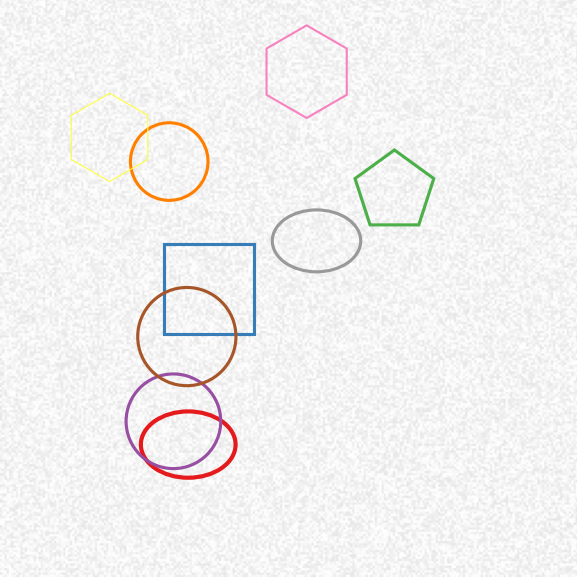[{"shape": "oval", "thickness": 2, "radius": 0.41, "center": [0.326, 0.229]}, {"shape": "square", "thickness": 1.5, "radius": 0.39, "center": [0.362, 0.498]}, {"shape": "pentagon", "thickness": 1.5, "radius": 0.36, "center": [0.683, 0.668]}, {"shape": "circle", "thickness": 1.5, "radius": 0.41, "center": [0.3, 0.27]}, {"shape": "circle", "thickness": 1.5, "radius": 0.34, "center": [0.293, 0.719]}, {"shape": "hexagon", "thickness": 0.5, "radius": 0.38, "center": [0.19, 0.761]}, {"shape": "circle", "thickness": 1.5, "radius": 0.43, "center": [0.324, 0.416]}, {"shape": "hexagon", "thickness": 1, "radius": 0.4, "center": [0.531, 0.875]}, {"shape": "oval", "thickness": 1.5, "radius": 0.38, "center": [0.548, 0.582]}]